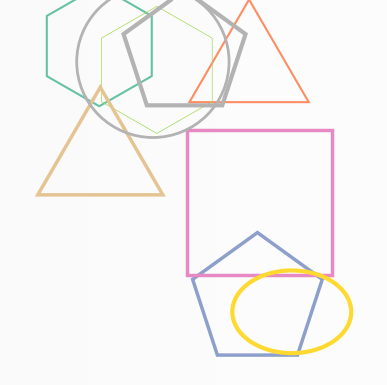[{"shape": "hexagon", "thickness": 1.5, "radius": 0.78, "center": [0.256, 0.88]}, {"shape": "triangle", "thickness": 1.5, "radius": 0.89, "center": [0.643, 0.824]}, {"shape": "pentagon", "thickness": 2.5, "radius": 0.88, "center": [0.664, 0.22]}, {"shape": "square", "thickness": 2.5, "radius": 0.94, "center": [0.67, 0.475]}, {"shape": "hexagon", "thickness": 0.5, "radius": 0.83, "center": [0.405, 0.818]}, {"shape": "oval", "thickness": 3, "radius": 0.77, "center": [0.753, 0.19]}, {"shape": "triangle", "thickness": 2.5, "radius": 0.93, "center": [0.259, 0.587]}, {"shape": "pentagon", "thickness": 3, "radius": 0.83, "center": [0.476, 0.86]}, {"shape": "circle", "thickness": 2, "radius": 0.98, "center": [0.395, 0.839]}]